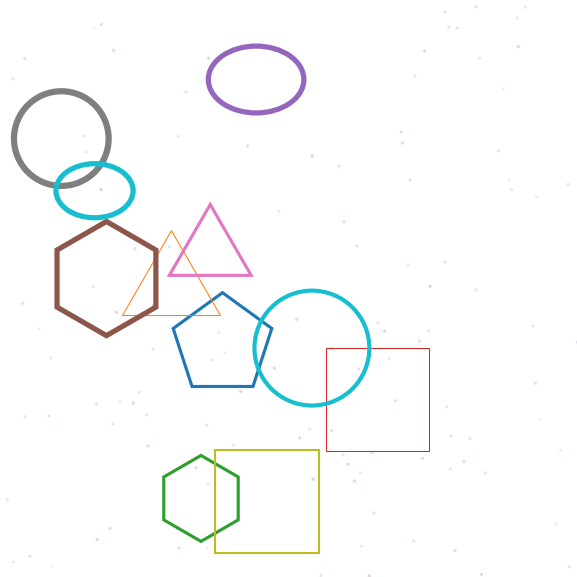[{"shape": "pentagon", "thickness": 1.5, "radius": 0.45, "center": [0.385, 0.403]}, {"shape": "triangle", "thickness": 0.5, "radius": 0.49, "center": [0.297, 0.502]}, {"shape": "hexagon", "thickness": 1.5, "radius": 0.37, "center": [0.348, 0.136]}, {"shape": "square", "thickness": 0.5, "radius": 0.45, "center": [0.653, 0.307]}, {"shape": "oval", "thickness": 2.5, "radius": 0.41, "center": [0.443, 0.861]}, {"shape": "hexagon", "thickness": 2.5, "radius": 0.49, "center": [0.184, 0.517]}, {"shape": "triangle", "thickness": 1.5, "radius": 0.41, "center": [0.364, 0.563]}, {"shape": "circle", "thickness": 3, "radius": 0.41, "center": [0.106, 0.759]}, {"shape": "square", "thickness": 1, "radius": 0.45, "center": [0.462, 0.131]}, {"shape": "circle", "thickness": 2, "radius": 0.5, "center": [0.54, 0.396]}, {"shape": "oval", "thickness": 2.5, "radius": 0.33, "center": [0.164, 0.669]}]